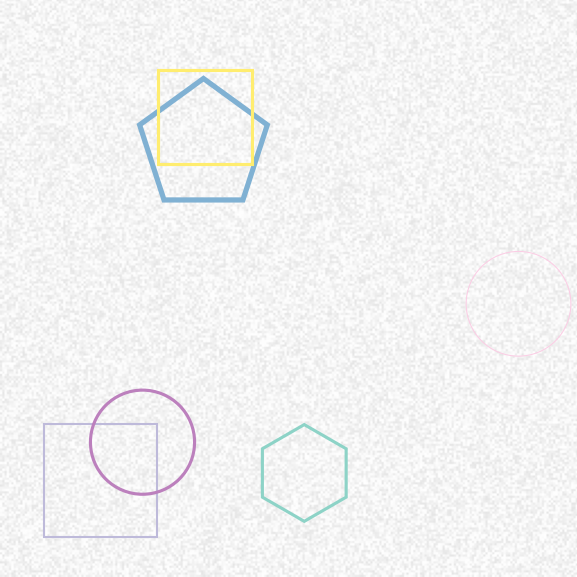[{"shape": "hexagon", "thickness": 1.5, "radius": 0.42, "center": [0.527, 0.18]}, {"shape": "square", "thickness": 1, "radius": 0.49, "center": [0.174, 0.167]}, {"shape": "pentagon", "thickness": 2.5, "radius": 0.58, "center": [0.352, 0.747]}, {"shape": "circle", "thickness": 0.5, "radius": 0.45, "center": [0.898, 0.473]}, {"shape": "circle", "thickness": 1.5, "radius": 0.45, "center": [0.247, 0.233]}, {"shape": "square", "thickness": 1.5, "radius": 0.41, "center": [0.355, 0.796]}]